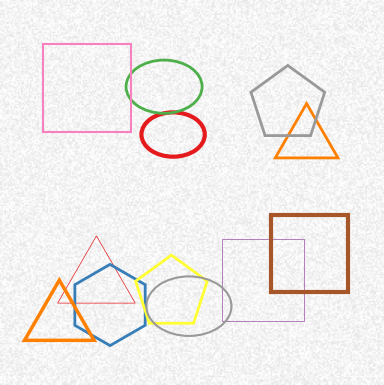[{"shape": "triangle", "thickness": 0.5, "radius": 0.58, "center": [0.25, 0.271]}, {"shape": "oval", "thickness": 3, "radius": 0.41, "center": [0.45, 0.651]}, {"shape": "hexagon", "thickness": 2, "radius": 0.53, "center": [0.286, 0.208]}, {"shape": "oval", "thickness": 2, "radius": 0.49, "center": [0.426, 0.775]}, {"shape": "square", "thickness": 0.5, "radius": 0.54, "center": [0.683, 0.273]}, {"shape": "triangle", "thickness": 2.5, "radius": 0.52, "center": [0.154, 0.168]}, {"shape": "triangle", "thickness": 2, "radius": 0.47, "center": [0.796, 0.637]}, {"shape": "pentagon", "thickness": 2, "radius": 0.49, "center": [0.445, 0.239]}, {"shape": "square", "thickness": 3, "radius": 0.5, "center": [0.803, 0.343]}, {"shape": "square", "thickness": 1.5, "radius": 0.57, "center": [0.226, 0.772]}, {"shape": "oval", "thickness": 1.5, "radius": 0.55, "center": [0.491, 0.205]}, {"shape": "pentagon", "thickness": 2, "radius": 0.5, "center": [0.748, 0.729]}]